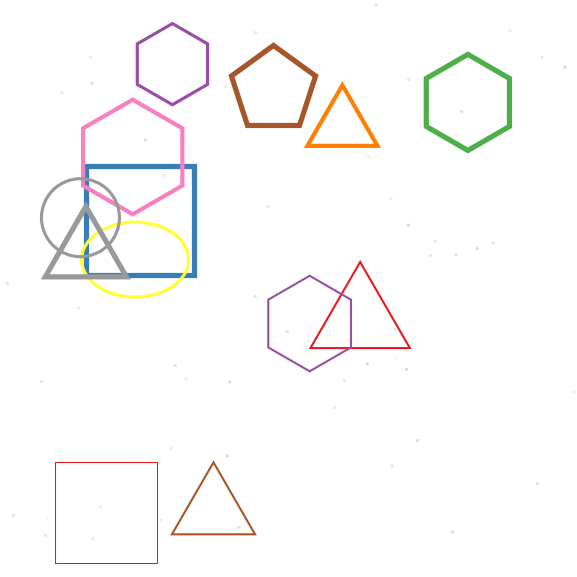[{"shape": "triangle", "thickness": 1, "radius": 0.5, "center": [0.624, 0.446]}, {"shape": "square", "thickness": 0.5, "radius": 0.44, "center": [0.183, 0.112]}, {"shape": "square", "thickness": 2.5, "radius": 0.47, "center": [0.242, 0.617]}, {"shape": "hexagon", "thickness": 2.5, "radius": 0.42, "center": [0.81, 0.822]}, {"shape": "hexagon", "thickness": 1, "radius": 0.41, "center": [0.536, 0.439]}, {"shape": "hexagon", "thickness": 1.5, "radius": 0.35, "center": [0.299, 0.888]}, {"shape": "triangle", "thickness": 2, "radius": 0.35, "center": [0.593, 0.782]}, {"shape": "oval", "thickness": 1.5, "radius": 0.46, "center": [0.234, 0.55]}, {"shape": "pentagon", "thickness": 2.5, "radius": 0.38, "center": [0.474, 0.844]}, {"shape": "triangle", "thickness": 1, "radius": 0.42, "center": [0.37, 0.115]}, {"shape": "hexagon", "thickness": 2, "radius": 0.5, "center": [0.23, 0.727]}, {"shape": "circle", "thickness": 1.5, "radius": 0.34, "center": [0.139, 0.622]}, {"shape": "triangle", "thickness": 2.5, "radius": 0.41, "center": [0.149, 0.56]}]